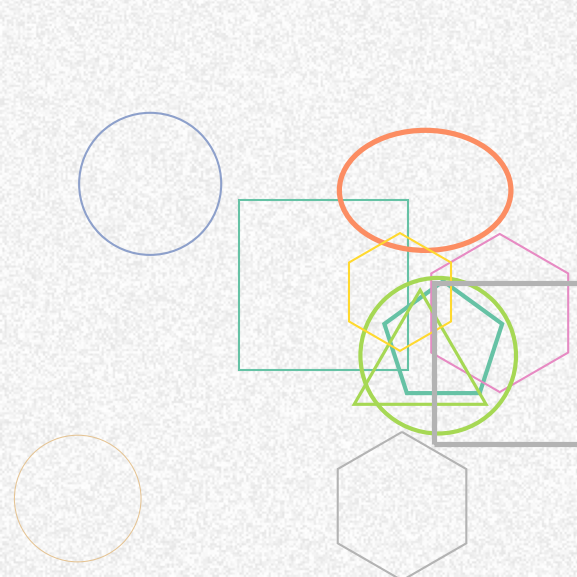[{"shape": "square", "thickness": 1, "radius": 0.73, "center": [0.56, 0.505]}, {"shape": "pentagon", "thickness": 2, "radius": 0.54, "center": [0.768, 0.405]}, {"shape": "oval", "thickness": 2.5, "radius": 0.74, "center": [0.736, 0.67]}, {"shape": "circle", "thickness": 1, "radius": 0.62, "center": [0.26, 0.681]}, {"shape": "hexagon", "thickness": 1, "radius": 0.68, "center": [0.865, 0.457]}, {"shape": "circle", "thickness": 2, "radius": 0.67, "center": [0.759, 0.383]}, {"shape": "triangle", "thickness": 1.5, "radius": 0.66, "center": [0.727, 0.365]}, {"shape": "hexagon", "thickness": 1, "radius": 0.51, "center": [0.693, 0.494]}, {"shape": "circle", "thickness": 0.5, "radius": 0.55, "center": [0.135, 0.136]}, {"shape": "square", "thickness": 2.5, "radius": 0.7, "center": [0.891, 0.37]}, {"shape": "hexagon", "thickness": 1, "radius": 0.64, "center": [0.696, 0.123]}]